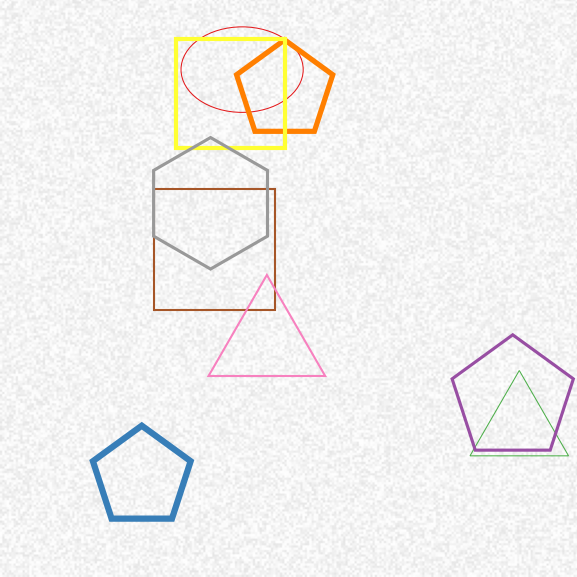[{"shape": "oval", "thickness": 0.5, "radius": 0.53, "center": [0.419, 0.879]}, {"shape": "pentagon", "thickness": 3, "radius": 0.44, "center": [0.246, 0.173]}, {"shape": "triangle", "thickness": 0.5, "radius": 0.49, "center": [0.899, 0.259]}, {"shape": "pentagon", "thickness": 1.5, "radius": 0.55, "center": [0.888, 0.309]}, {"shape": "pentagon", "thickness": 2.5, "radius": 0.44, "center": [0.493, 0.843]}, {"shape": "square", "thickness": 2, "radius": 0.47, "center": [0.398, 0.837]}, {"shape": "square", "thickness": 1, "radius": 0.52, "center": [0.371, 0.567]}, {"shape": "triangle", "thickness": 1, "radius": 0.58, "center": [0.462, 0.406]}, {"shape": "hexagon", "thickness": 1.5, "radius": 0.57, "center": [0.365, 0.647]}]